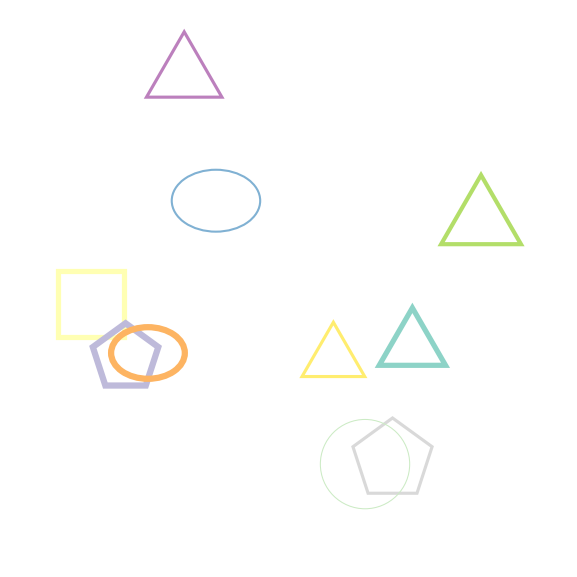[{"shape": "triangle", "thickness": 2.5, "radius": 0.33, "center": [0.714, 0.4]}, {"shape": "square", "thickness": 2.5, "radius": 0.29, "center": [0.158, 0.473]}, {"shape": "pentagon", "thickness": 3, "radius": 0.3, "center": [0.217, 0.38]}, {"shape": "oval", "thickness": 1, "radius": 0.38, "center": [0.374, 0.652]}, {"shape": "oval", "thickness": 3, "radius": 0.32, "center": [0.256, 0.388]}, {"shape": "triangle", "thickness": 2, "radius": 0.4, "center": [0.833, 0.616]}, {"shape": "pentagon", "thickness": 1.5, "radius": 0.36, "center": [0.68, 0.203]}, {"shape": "triangle", "thickness": 1.5, "radius": 0.38, "center": [0.319, 0.869]}, {"shape": "circle", "thickness": 0.5, "radius": 0.39, "center": [0.632, 0.195]}, {"shape": "triangle", "thickness": 1.5, "radius": 0.31, "center": [0.577, 0.378]}]